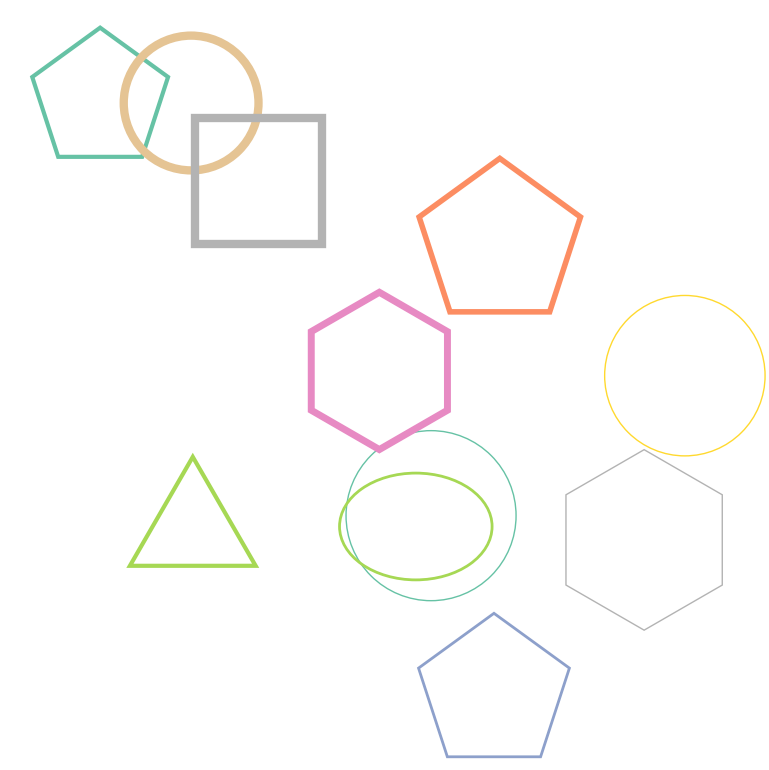[{"shape": "circle", "thickness": 0.5, "radius": 0.55, "center": [0.56, 0.33]}, {"shape": "pentagon", "thickness": 1.5, "radius": 0.46, "center": [0.13, 0.871]}, {"shape": "pentagon", "thickness": 2, "radius": 0.55, "center": [0.649, 0.684]}, {"shape": "pentagon", "thickness": 1, "radius": 0.52, "center": [0.642, 0.1]}, {"shape": "hexagon", "thickness": 2.5, "radius": 0.51, "center": [0.493, 0.518]}, {"shape": "oval", "thickness": 1, "radius": 0.5, "center": [0.54, 0.316]}, {"shape": "triangle", "thickness": 1.5, "radius": 0.47, "center": [0.25, 0.312]}, {"shape": "circle", "thickness": 0.5, "radius": 0.52, "center": [0.889, 0.512]}, {"shape": "circle", "thickness": 3, "radius": 0.44, "center": [0.248, 0.866]}, {"shape": "hexagon", "thickness": 0.5, "radius": 0.59, "center": [0.837, 0.299]}, {"shape": "square", "thickness": 3, "radius": 0.41, "center": [0.336, 0.765]}]